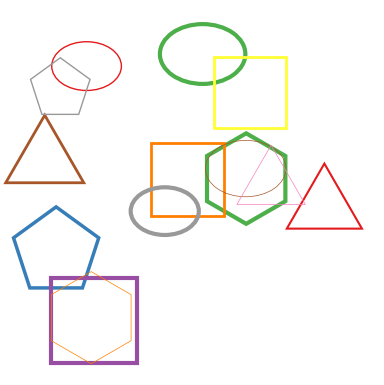[{"shape": "oval", "thickness": 1, "radius": 0.45, "center": [0.225, 0.828]}, {"shape": "triangle", "thickness": 1.5, "radius": 0.56, "center": [0.843, 0.462]}, {"shape": "pentagon", "thickness": 2.5, "radius": 0.58, "center": [0.146, 0.346]}, {"shape": "oval", "thickness": 3, "radius": 0.55, "center": [0.526, 0.86]}, {"shape": "hexagon", "thickness": 3, "radius": 0.59, "center": [0.639, 0.536]}, {"shape": "square", "thickness": 3, "radius": 0.56, "center": [0.243, 0.167]}, {"shape": "square", "thickness": 2, "radius": 0.47, "center": [0.486, 0.535]}, {"shape": "hexagon", "thickness": 0.5, "radius": 0.6, "center": [0.237, 0.175]}, {"shape": "square", "thickness": 2, "radius": 0.46, "center": [0.65, 0.76]}, {"shape": "triangle", "thickness": 2, "radius": 0.59, "center": [0.116, 0.584]}, {"shape": "oval", "thickness": 0.5, "radius": 0.52, "center": [0.638, 0.562]}, {"shape": "triangle", "thickness": 0.5, "radius": 0.51, "center": [0.704, 0.52]}, {"shape": "oval", "thickness": 3, "radius": 0.44, "center": [0.428, 0.452]}, {"shape": "pentagon", "thickness": 1, "radius": 0.41, "center": [0.157, 0.769]}]